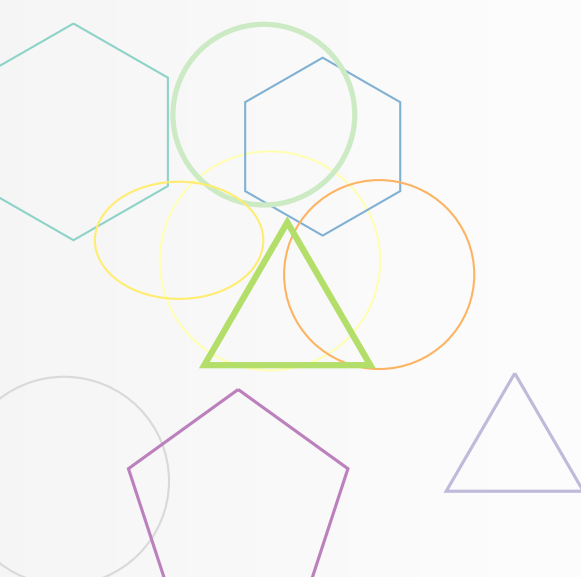[{"shape": "hexagon", "thickness": 1, "radius": 0.94, "center": [0.126, 0.771]}, {"shape": "circle", "thickness": 1, "radius": 0.95, "center": [0.465, 0.547]}, {"shape": "triangle", "thickness": 1.5, "radius": 0.68, "center": [0.886, 0.217]}, {"shape": "hexagon", "thickness": 1, "radius": 0.77, "center": [0.555, 0.745]}, {"shape": "circle", "thickness": 1, "radius": 0.82, "center": [0.652, 0.524]}, {"shape": "triangle", "thickness": 3, "radius": 0.82, "center": [0.494, 0.449]}, {"shape": "circle", "thickness": 1, "radius": 0.9, "center": [0.11, 0.166]}, {"shape": "pentagon", "thickness": 1.5, "radius": 0.99, "center": [0.41, 0.126]}, {"shape": "circle", "thickness": 2.5, "radius": 0.78, "center": [0.454, 0.801]}, {"shape": "oval", "thickness": 1, "radius": 0.72, "center": [0.308, 0.583]}]